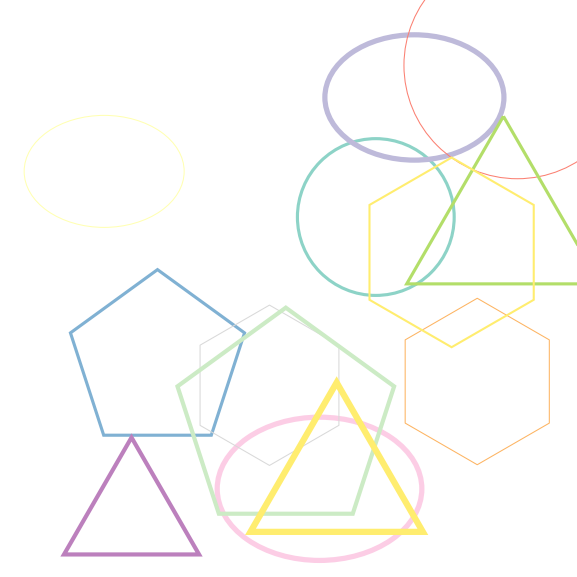[{"shape": "circle", "thickness": 1.5, "radius": 0.68, "center": [0.651, 0.623]}, {"shape": "oval", "thickness": 0.5, "radius": 0.69, "center": [0.18, 0.702]}, {"shape": "oval", "thickness": 2.5, "radius": 0.78, "center": [0.718, 0.83]}, {"shape": "circle", "thickness": 0.5, "radius": 0.98, "center": [0.896, 0.886]}, {"shape": "pentagon", "thickness": 1.5, "radius": 0.79, "center": [0.273, 0.374]}, {"shape": "hexagon", "thickness": 0.5, "radius": 0.72, "center": [0.826, 0.339]}, {"shape": "triangle", "thickness": 1.5, "radius": 0.97, "center": [0.872, 0.604]}, {"shape": "oval", "thickness": 2.5, "radius": 0.89, "center": [0.553, 0.153]}, {"shape": "hexagon", "thickness": 0.5, "radius": 0.69, "center": [0.467, 0.332]}, {"shape": "triangle", "thickness": 2, "radius": 0.68, "center": [0.228, 0.107]}, {"shape": "pentagon", "thickness": 2, "radius": 0.99, "center": [0.495, 0.269]}, {"shape": "hexagon", "thickness": 1, "radius": 0.82, "center": [0.782, 0.562]}, {"shape": "triangle", "thickness": 3, "radius": 0.86, "center": [0.583, 0.164]}]